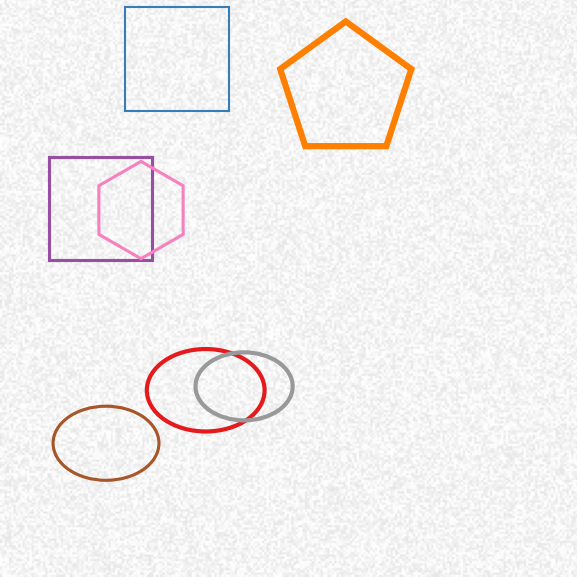[{"shape": "oval", "thickness": 2, "radius": 0.51, "center": [0.356, 0.323]}, {"shape": "square", "thickness": 1, "radius": 0.45, "center": [0.306, 0.896]}, {"shape": "square", "thickness": 1.5, "radius": 0.45, "center": [0.174, 0.638]}, {"shape": "pentagon", "thickness": 3, "radius": 0.6, "center": [0.599, 0.843]}, {"shape": "oval", "thickness": 1.5, "radius": 0.46, "center": [0.184, 0.232]}, {"shape": "hexagon", "thickness": 1.5, "radius": 0.42, "center": [0.244, 0.635]}, {"shape": "oval", "thickness": 2, "radius": 0.42, "center": [0.423, 0.33]}]